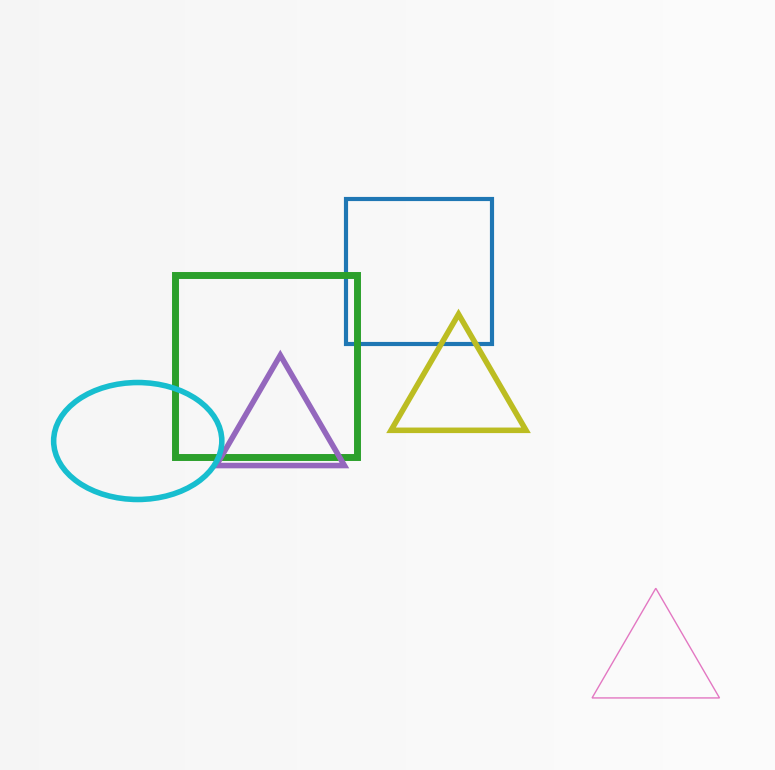[{"shape": "square", "thickness": 1.5, "radius": 0.47, "center": [0.541, 0.647]}, {"shape": "square", "thickness": 2.5, "radius": 0.59, "center": [0.343, 0.525]}, {"shape": "triangle", "thickness": 2, "radius": 0.48, "center": [0.362, 0.443]}, {"shape": "triangle", "thickness": 0.5, "radius": 0.47, "center": [0.846, 0.141]}, {"shape": "triangle", "thickness": 2, "radius": 0.5, "center": [0.592, 0.491]}, {"shape": "oval", "thickness": 2, "radius": 0.54, "center": [0.178, 0.427]}]